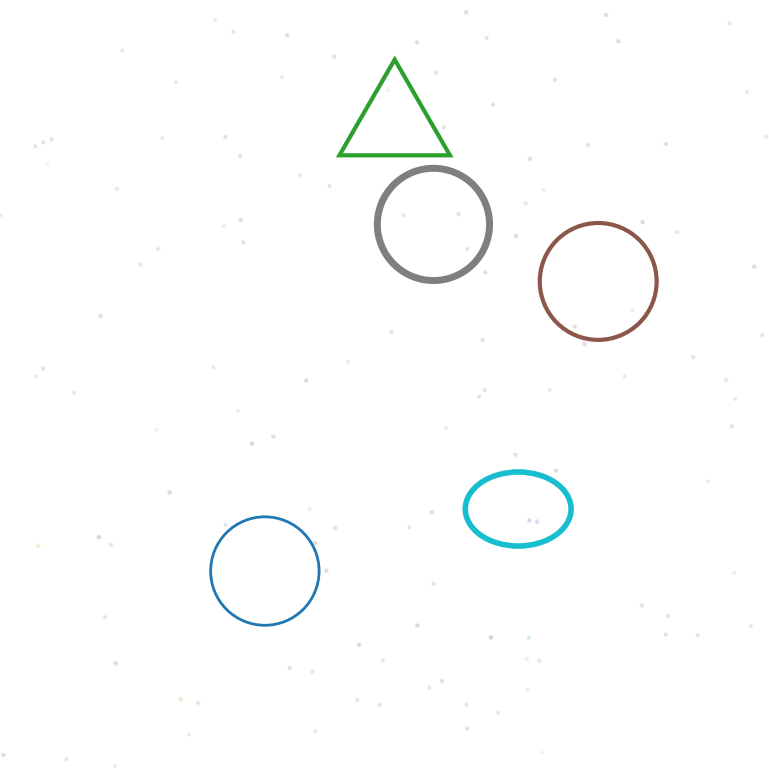[{"shape": "circle", "thickness": 1, "radius": 0.35, "center": [0.344, 0.258]}, {"shape": "triangle", "thickness": 1.5, "radius": 0.41, "center": [0.513, 0.84]}, {"shape": "circle", "thickness": 1.5, "radius": 0.38, "center": [0.777, 0.634]}, {"shape": "circle", "thickness": 2.5, "radius": 0.36, "center": [0.563, 0.709]}, {"shape": "oval", "thickness": 2, "radius": 0.34, "center": [0.673, 0.339]}]